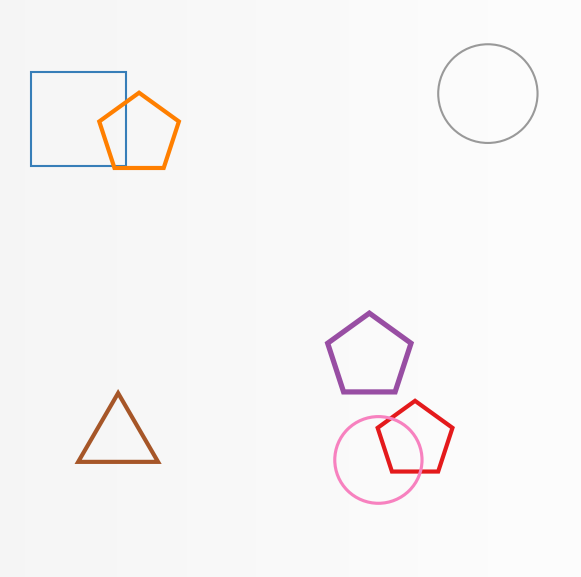[{"shape": "pentagon", "thickness": 2, "radius": 0.34, "center": [0.714, 0.237]}, {"shape": "square", "thickness": 1, "radius": 0.41, "center": [0.135, 0.793]}, {"shape": "pentagon", "thickness": 2.5, "radius": 0.38, "center": [0.635, 0.381]}, {"shape": "pentagon", "thickness": 2, "radius": 0.36, "center": [0.239, 0.767]}, {"shape": "triangle", "thickness": 2, "radius": 0.4, "center": [0.203, 0.239]}, {"shape": "circle", "thickness": 1.5, "radius": 0.38, "center": [0.651, 0.203]}, {"shape": "circle", "thickness": 1, "radius": 0.43, "center": [0.839, 0.837]}]